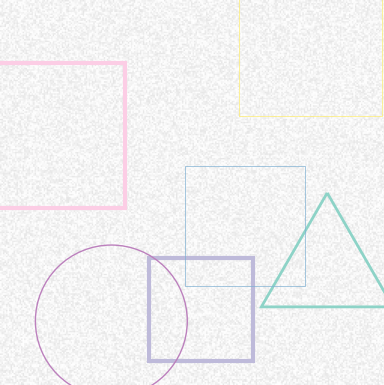[{"shape": "triangle", "thickness": 2, "radius": 0.99, "center": [0.85, 0.302]}, {"shape": "square", "thickness": 3, "radius": 0.67, "center": [0.522, 0.196]}, {"shape": "square", "thickness": 0.5, "radius": 0.78, "center": [0.637, 0.412]}, {"shape": "square", "thickness": 3, "radius": 0.95, "center": [0.136, 0.648]}, {"shape": "circle", "thickness": 1, "radius": 0.99, "center": [0.289, 0.166]}, {"shape": "square", "thickness": 0.5, "radius": 0.93, "center": [0.807, 0.883]}]